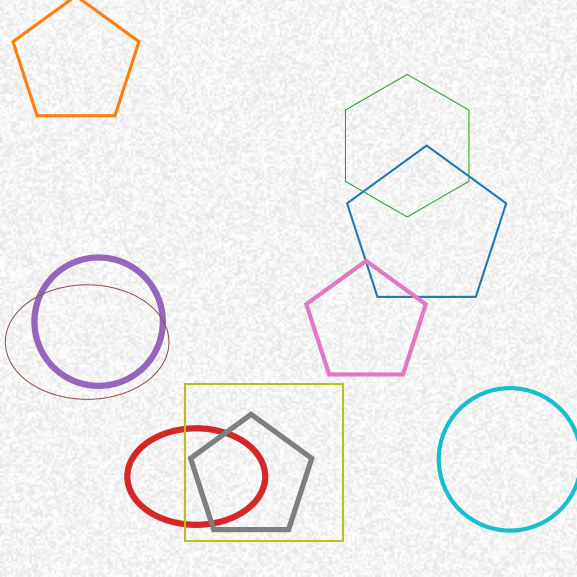[{"shape": "pentagon", "thickness": 1, "radius": 0.72, "center": [0.739, 0.602]}, {"shape": "pentagon", "thickness": 1.5, "radius": 0.57, "center": [0.132, 0.892]}, {"shape": "hexagon", "thickness": 0.5, "radius": 0.62, "center": [0.705, 0.747]}, {"shape": "oval", "thickness": 3, "radius": 0.6, "center": [0.34, 0.174]}, {"shape": "circle", "thickness": 3, "radius": 0.56, "center": [0.171, 0.442]}, {"shape": "oval", "thickness": 0.5, "radius": 0.71, "center": [0.151, 0.407]}, {"shape": "pentagon", "thickness": 2, "radius": 0.54, "center": [0.634, 0.439]}, {"shape": "pentagon", "thickness": 2.5, "radius": 0.55, "center": [0.435, 0.171]}, {"shape": "square", "thickness": 1, "radius": 0.68, "center": [0.457, 0.198]}, {"shape": "circle", "thickness": 2, "radius": 0.62, "center": [0.883, 0.204]}]